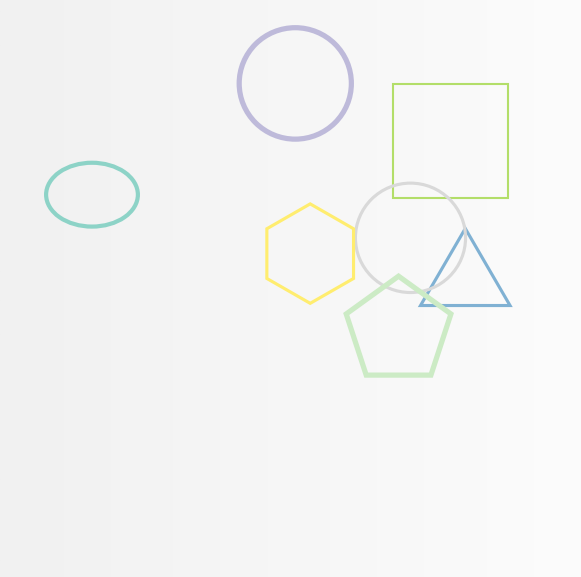[{"shape": "oval", "thickness": 2, "radius": 0.39, "center": [0.158, 0.662]}, {"shape": "circle", "thickness": 2.5, "radius": 0.48, "center": [0.508, 0.855]}, {"shape": "triangle", "thickness": 1.5, "radius": 0.44, "center": [0.8, 0.515]}, {"shape": "square", "thickness": 1, "radius": 0.5, "center": [0.775, 0.755]}, {"shape": "circle", "thickness": 1.5, "radius": 0.47, "center": [0.706, 0.587]}, {"shape": "pentagon", "thickness": 2.5, "radius": 0.47, "center": [0.686, 0.426]}, {"shape": "hexagon", "thickness": 1.5, "radius": 0.43, "center": [0.534, 0.56]}]